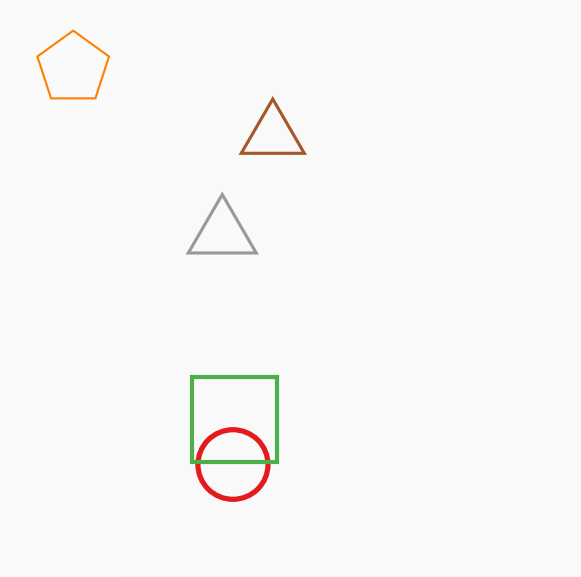[{"shape": "circle", "thickness": 2.5, "radius": 0.3, "center": [0.401, 0.195]}, {"shape": "square", "thickness": 2, "radius": 0.37, "center": [0.403, 0.273]}, {"shape": "pentagon", "thickness": 1, "radius": 0.32, "center": [0.126, 0.881]}, {"shape": "triangle", "thickness": 1.5, "radius": 0.31, "center": [0.469, 0.765]}, {"shape": "triangle", "thickness": 1.5, "radius": 0.34, "center": [0.382, 0.595]}]